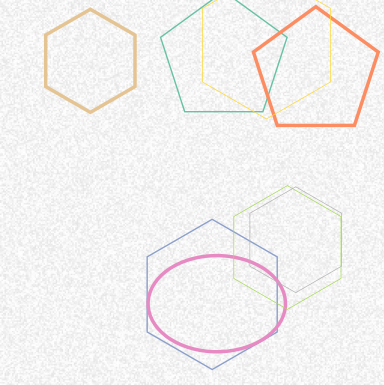[{"shape": "pentagon", "thickness": 1, "radius": 0.86, "center": [0.581, 0.85]}, {"shape": "pentagon", "thickness": 2.5, "radius": 0.85, "center": [0.82, 0.812]}, {"shape": "hexagon", "thickness": 1, "radius": 0.98, "center": [0.551, 0.235]}, {"shape": "oval", "thickness": 2.5, "radius": 0.89, "center": [0.563, 0.211]}, {"shape": "hexagon", "thickness": 0.5, "radius": 0.8, "center": [0.746, 0.357]}, {"shape": "hexagon", "thickness": 0.5, "radius": 0.96, "center": [0.692, 0.883]}, {"shape": "hexagon", "thickness": 2.5, "radius": 0.67, "center": [0.235, 0.842]}, {"shape": "hexagon", "thickness": 0.5, "radius": 0.69, "center": [0.768, 0.377]}]